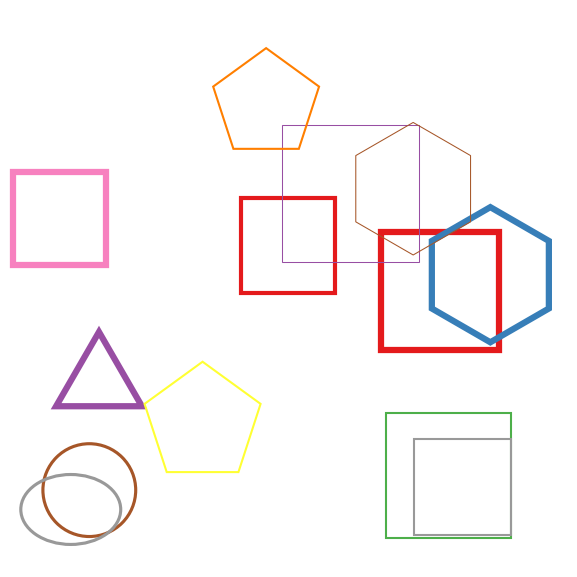[{"shape": "square", "thickness": 3, "radius": 0.51, "center": [0.762, 0.496]}, {"shape": "square", "thickness": 2, "radius": 0.41, "center": [0.498, 0.574]}, {"shape": "hexagon", "thickness": 3, "radius": 0.58, "center": [0.849, 0.523]}, {"shape": "square", "thickness": 1, "radius": 0.54, "center": [0.776, 0.176]}, {"shape": "triangle", "thickness": 3, "radius": 0.43, "center": [0.171, 0.339]}, {"shape": "square", "thickness": 0.5, "radius": 0.59, "center": [0.606, 0.664]}, {"shape": "pentagon", "thickness": 1, "radius": 0.48, "center": [0.461, 0.819]}, {"shape": "pentagon", "thickness": 1, "radius": 0.53, "center": [0.351, 0.267]}, {"shape": "hexagon", "thickness": 0.5, "radius": 0.57, "center": [0.715, 0.672]}, {"shape": "circle", "thickness": 1.5, "radius": 0.4, "center": [0.155, 0.15]}, {"shape": "square", "thickness": 3, "radius": 0.4, "center": [0.104, 0.621]}, {"shape": "square", "thickness": 1, "radius": 0.42, "center": [0.801, 0.156]}, {"shape": "oval", "thickness": 1.5, "radius": 0.43, "center": [0.123, 0.117]}]